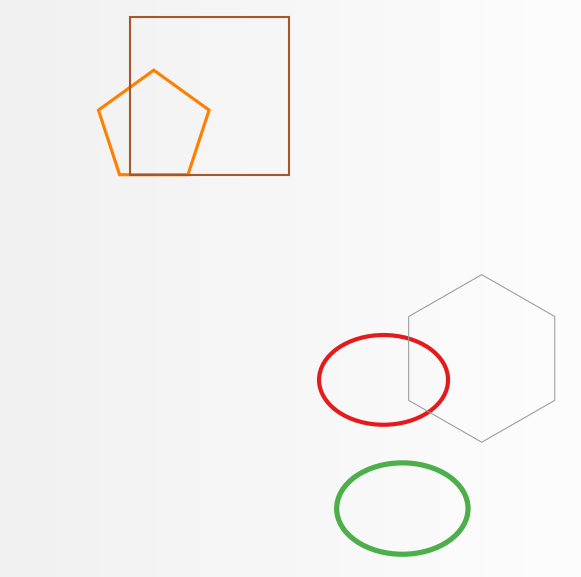[{"shape": "oval", "thickness": 2, "radius": 0.55, "center": [0.66, 0.341]}, {"shape": "oval", "thickness": 2.5, "radius": 0.57, "center": [0.692, 0.119]}, {"shape": "pentagon", "thickness": 1.5, "radius": 0.5, "center": [0.265, 0.778]}, {"shape": "square", "thickness": 1, "radius": 0.68, "center": [0.361, 0.833]}, {"shape": "hexagon", "thickness": 0.5, "radius": 0.73, "center": [0.829, 0.378]}]